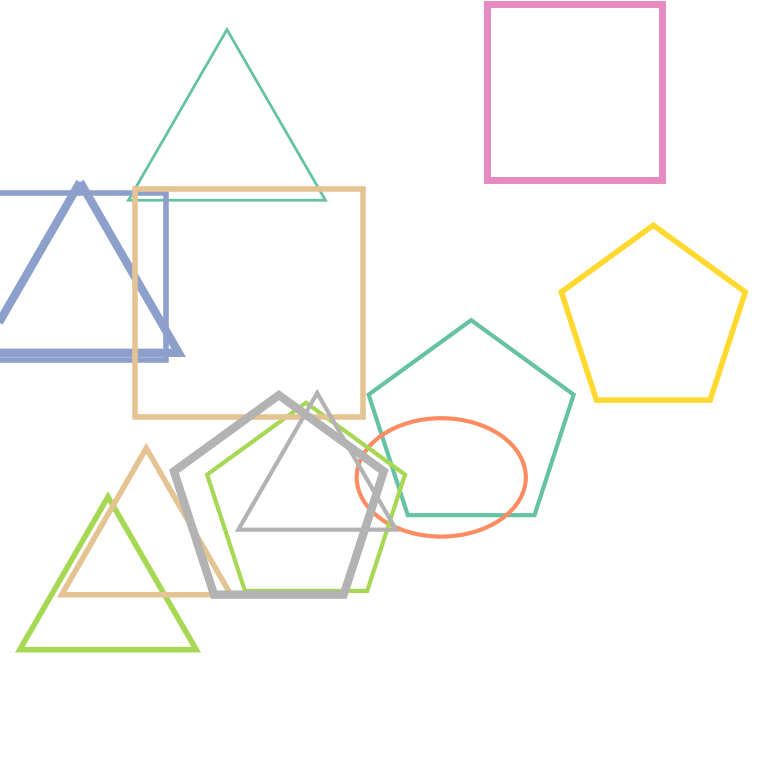[{"shape": "pentagon", "thickness": 1.5, "radius": 0.7, "center": [0.612, 0.444]}, {"shape": "triangle", "thickness": 1, "radius": 0.74, "center": [0.295, 0.814]}, {"shape": "oval", "thickness": 1.5, "radius": 0.55, "center": [0.573, 0.38]}, {"shape": "square", "thickness": 2, "radius": 0.54, "center": [0.106, 0.641]}, {"shape": "triangle", "thickness": 3, "radius": 0.74, "center": [0.104, 0.616]}, {"shape": "square", "thickness": 2.5, "radius": 0.57, "center": [0.746, 0.88]}, {"shape": "pentagon", "thickness": 1.5, "radius": 0.68, "center": [0.398, 0.342]}, {"shape": "triangle", "thickness": 2, "radius": 0.66, "center": [0.14, 0.222]}, {"shape": "pentagon", "thickness": 2, "radius": 0.63, "center": [0.848, 0.582]}, {"shape": "triangle", "thickness": 2, "radius": 0.63, "center": [0.19, 0.291]}, {"shape": "square", "thickness": 2, "radius": 0.74, "center": [0.324, 0.606]}, {"shape": "triangle", "thickness": 1.5, "radius": 0.59, "center": [0.412, 0.371]}, {"shape": "pentagon", "thickness": 3, "radius": 0.72, "center": [0.362, 0.344]}]